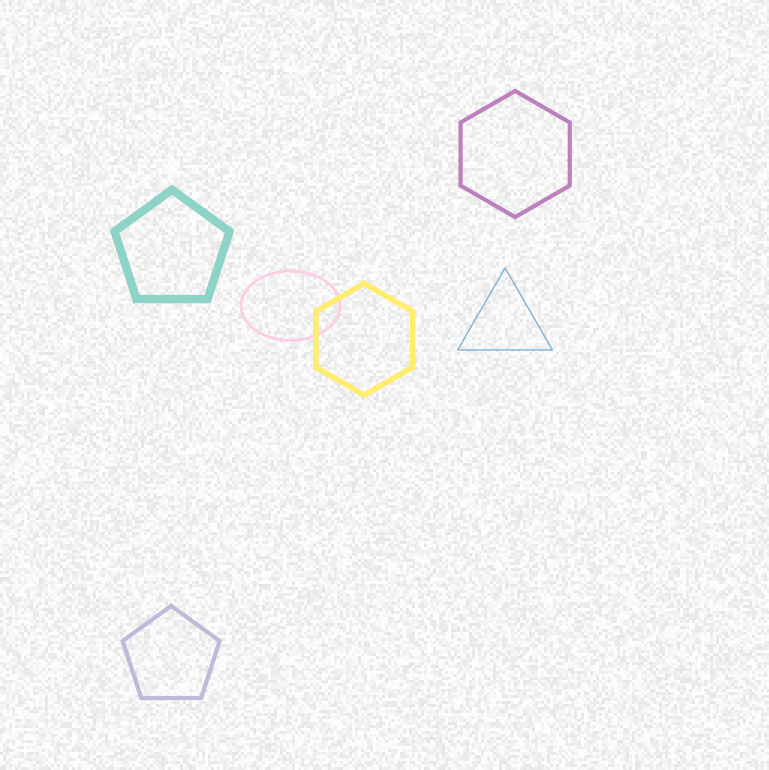[{"shape": "pentagon", "thickness": 3, "radius": 0.39, "center": [0.223, 0.675]}, {"shape": "pentagon", "thickness": 1.5, "radius": 0.33, "center": [0.222, 0.147]}, {"shape": "triangle", "thickness": 0.5, "radius": 0.36, "center": [0.656, 0.581]}, {"shape": "oval", "thickness": 1, "radius": 0.32, "center": [0.377, 0.603]}, {"shape": "hexagon", "thickness": 1.5, "radius": 0.41, "center": [0.669, 0.8]}, {"shape": "hexagon", "thickness": 2, "radius": 0.36, "center": [0.473, 0.559]}]